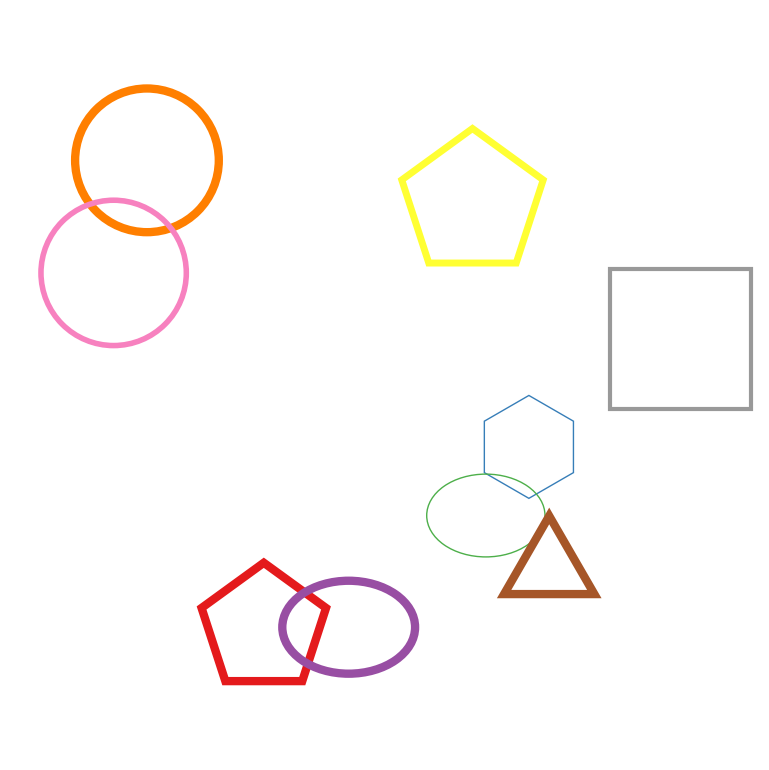[{"shape": "pentagon", "thickness": 3, "radius": 0.42, "center": [0.343, 0.184]}, {"shape": "hexagon", "thickness": 0.5, "radius": 0.33, "center": [0.687, 0.42]}, {"shape": "oval", "thickness": 0.5, "radius": 0.38, "center": [0.631, 0.33]}, {"shape": "oval", "thickness": 3, "radius": 0.43, "center": [0.453, 0.185]}, {"shape": "circle", "thickness": 3, "radius": 0.47, "center": [0.191, 0.792]}, {"shape": "pentagon", "thickness": 2.5, "radius": 0.48, "center": [0.614, 0.737]}, {"shape": "triangle", "thickness": 3, "radius": 0.34, "center": [0.713, 0.262]}, {"shape": "circle", "thickness": 2, "radius": 0.47, "center": [0.148, 0.646]}, {"shape": "square", "thickness": 1.5, "radius": 0.46, "center": [0.883, 0.56]}]